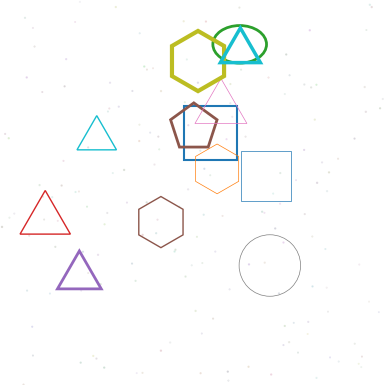[{"shape": "square", "thickness": 0.5, "radius": 0.33, "center": [0.692, 0.542]}, {"shape": "square", "thickness": 1.5, "radius": 0.35, "center": [0.547, 0.654]}, {"shape": "hexagon", "thickness": 0.5, "radius": 0.32, "center": [0.564, 0.561]}, {"shape": "oval", "thickness": 2, "radius": 0.35, "center": [0.623, 0.885]}, {"shape": "triangle", "thickness": 1, "radius": 0.38, "center": [0.117, 0.43]}, {"shape": "triangle", "thickness": 2, "radius": 0.33, "center": [0.206, 0.283]}, {"shape": "pentagon", "thickness": 2, "radius": 0.32, "center": [0.503, 0.669]}, {"shape": "hexagon", "thickness": 1, "radius": 0.33, "center": [0.418, 0.423]}, {"shape": "triangle", "thickness": 0.5, "radius": 0.39, "center": [0.574, 0.718]}, {"shape": "circle", "thickness": 0.5, "radius": 0.4, "center": [0.701, 0.31]}, {"shape": "hexagon", "thickness": 3, "radius": 0.39, "center": [0.514, 0.841]}, {"shape": "triangle", "thickness": 2.5, "radius": 0.3, "center": [0.624, 0.867]}, {"shape": "triangle", "thickness": 1, "radius": 0.3, "center": [0.251, 0.64]}]